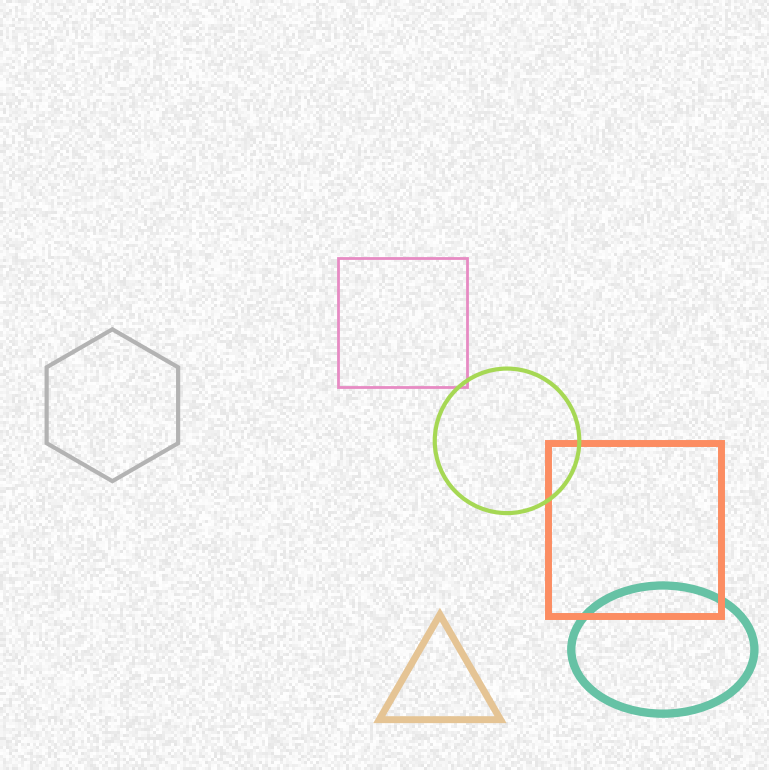[{"shape": "oval", "thickness": 3, "radius": 0.59, "center": [0.861, 0.156]}, {"shape": "square", "thickness": 2.5, "radius": 0.56, "center": [0.824, 0.312]}, {"shape": "square", "thickness": 1, "radius": 0.42, "center": [0.523, 0.581]}, {"shape": "circle", "thickness": 1.5, "radius": 0.47, "center": [0.658, 0.427]}, {"shape": "triangle", "thickness": 2.5, "radius": 0.45, "center": [0.571, 0.111]}, {"shape": "hexagon", "thickness": 1.5, "radius": 0.49, "center": [0.146, 0.474]}]